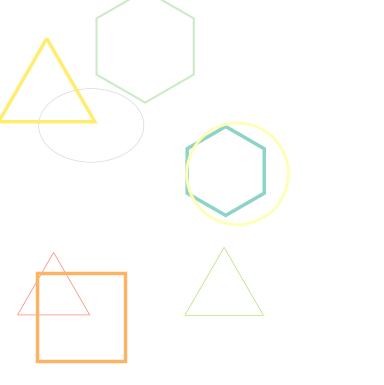[{"shape": "hexagon", "thickness": 2.5, "radius": 0.58, "center": [0.586, 0.556]}, {"shape": "circle", "thickness": 2, "radius": 0.66, "center": [0.617, 0.548]}, {"shape": "triangle", "thickness": 0.5, "radius": 0.54, "center": [0.139, 0.236]}, {"shape": "square", "thickness": 2.5, "radius": 0.57, "center": [0.21, 0.178]}, {"shape": "triangle", "thickness": 0.5, "radius": 0.59, "center": [0.582, 0.24]}, {"shape": "oval", "thickness": 0.5, "radius": 0.68, "center": [0.237, 0.674]}, {"shape": "hexagon", "thickness": 1.5, "radius": 0.73, "center": [0.377, 0.879]}, {"shape": "triangle", "thickness": 2.5, "radius": 0.72, "center": [0.121, 0.756]}]